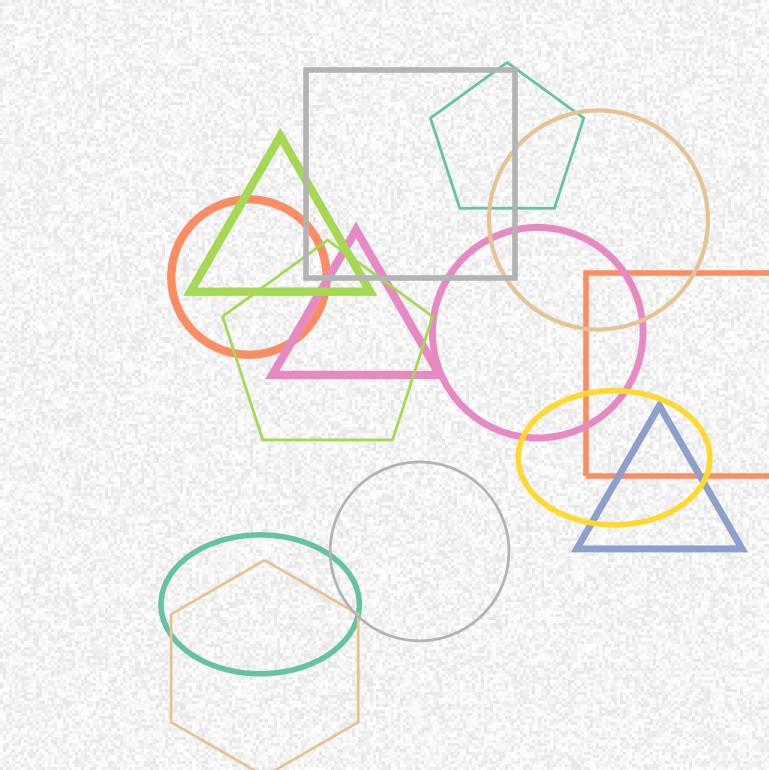[{"shape": "pentagon", "thickness": 1, "radius": 0.52, "center": [0.659, 0.814]}, {"shape": "oval", "thickness": 2, "radius": 0.64, "center": [0.338, 0.215]}, {"shape": "square", "thickness": 2, "radius": 0.66, "center": [0.894, 0.514]}, {"shape": "circle", "thickness": 3, "radius": 0.5, "center": [0.323, 0.64]}, {"shape": "triangle", "thickness": 2.5, "radius": 0.62, "center": [0.856, 0.349]}, {"shape": "triangle", "thickness": 3, "radius": 0.63, "center": [0.462, 0.576]}, {"shape": "circle", "thickness": 2.5, "radius": 0.68, "center": [0.698, 0.568]}, {"shape": "triangle", "thickness": 3, "radius": 0.67, "center": [0.364, 0.689]}, {"shape": "pentagon", "thickness": 1, "radius": 0.72, "center": [0.426, 0.545]}, {"shape": "oval", "thickness": 2, "radius": 0.62, "center": [0.798, 0.405]}, {"shape": "hexagon", "thickness": 1, "radius": 0.7, "center": [0.344, 0.132]}, {"shape": "circle", "thickness": 1.5, "radius": 0.71, "center": [0.777, 0.714]}, {"shape": "circle", "thickness": 1, "radius": 0.58, "center": [0.545, 0.284]}, {"shape": "square", "thickness": 2, "radius": 0.68, "center": [0.533, 0.774]}]